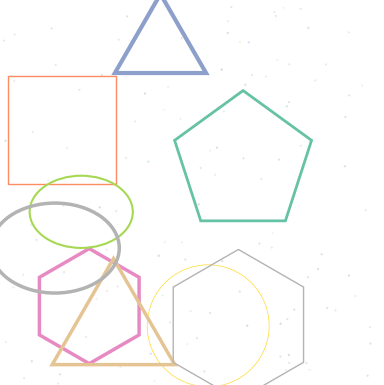[{"shape": "pentagon", "thickness": 2, "radius": 0.94, "center": [0.631, 0.578]}, {"shape": "square", "thickness": 1, "radius": 0.7, "center": [0.161, 0.662]}, {"shape": "triangle", "thickness": 3, "radius": 0.68, "center": [0.417, 0.879]}, {"shape": "hexagon", "thickness": 2.5, "radius": 0.75, "center": [0.232, 0.205]}, {"shape": "oval", "thickness": 1.5, "radius": 0.67, "center": [0.211, 0.45]}, {"shape": "circle", "thickness": 0.5, "radius": 0.79, "center": [0.541, 0.154]}, {"shape": "triangle", "thickness": 2.5, "radius": 0.92, "center": [0.295, 0.145]}, {"shape": "oval", "thickness": 2.5, "radius": 0.83, "center": [0.143, 0.356]}, {"shape": "hexagon", "thickness": 1, "radius": 0.98, "center": [0.619, 0.157]}]